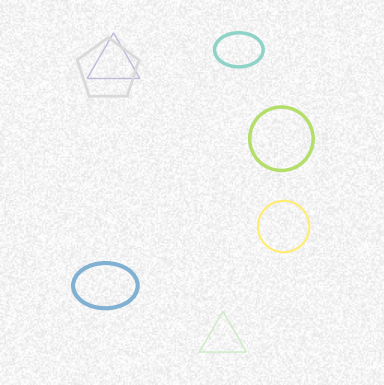[{"shape": "oval", "thickness": 2.5, "radius": 0.32, "center": [0.62, 0.871]}, {"shape": "triangle", "thickness": 1, "radius": 0.4, "center": [0.295, 0.836]}, {"shape": "oval", "thickness": 3, "radius": 0.42, "center": [0.274, 0.258]}, {"shape": "circle", "thickness": 2.5, "radius": 0.41, "center": [0.731, 0.64]}, {"shape": "pentagon", "thickness": 2, "radius": 0.42, "center": [0.281, 0.818]}, {"shape": "triangle", "thickness": 1, "radius": 0.35, "center": [0.579, 0.121]}, {"shape": "circle", "thickness": 1.5, "radius": 0.33, "center": [0.737, 0.412]}]